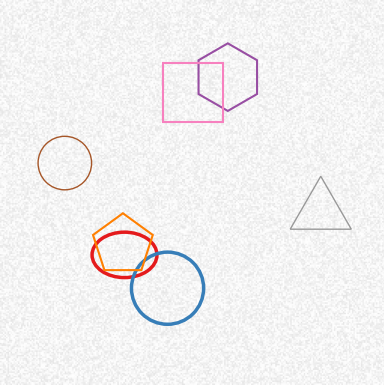[{"shape": "oval", "thickness": 2.5, "radius": 0.42, "center": [0.323, 0.338]}, {"shape": "circle", "thickness": 2.5, "radius": 0.47, "center": [0.435, 0.251]}, {"shape": "hexagon", "thickness": 1.5, "radius": 0.44, "center": [0.592, 0.8]}, {"shape": "pentagon", "thickness": 1.5, "radius": 0.41, "center": [0.319, 0.364]}, {"shape": "circle", "thickness": 1, "radius": 0.35, "center": [0.168, 0.576]}, {"shape": "square", "thickness": 1.5, "radius": 0.39, "center": [0.502, 0.76]}, {"shape": "triangle", "thickness": 1, "radius": 0.46, "center": [0.833, 0.451]}]